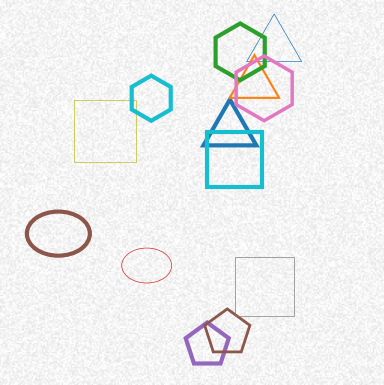[{"shape": "triangle", "thickness": 3, "radius": 0.4, "center": [0.597, 0.662]}, {"shape": "triangle", "thickness": 0.5, "radius": 0.41, "center": [0.712, 0.881]}, {"shape": "triangle", "thickness": 1.5, "radius": 0.37, "center": [0.661, 0.783]}, {"shape": "hexagon", "thickness": 3, "radius": 0.37, "center": [0.624, 0.865]}, {"shape": "oval", "thickness": 0.5, "radius": 0.32, "center": [0.381, 0.31]}, {"shape": "pentagon", "thickness": 3, "radius": 0.29, "center": [0.538, 0.103]}, {"shape": "pentagon", "thickness": 2, "radius": 0.31, "center": [0.59, 0.136]}, {"shape": "oval", "thickness": 3, "radius": 0.41, "center": [0.152, 0.393]}, {"shape": "hexagon", "thickness": 2.5, "radius": 0.42, "center": [0.686, 0.771]}, {"shape": "square", "thickness": 0.5, "radius": 0.38, "center": [0.687, 0.255]}, {"shape": "square", "thickness": 0.5, "radius": 0.4, "center": [0.273, 0.661]}, {"shape": "hexagon", "thickness": 3, "radius": 0.29, "center": [0.393, 0.745]}, {"shape": "square", "thickness": 3, "radius": 0.36, "center": [0.609, 0.586]}]